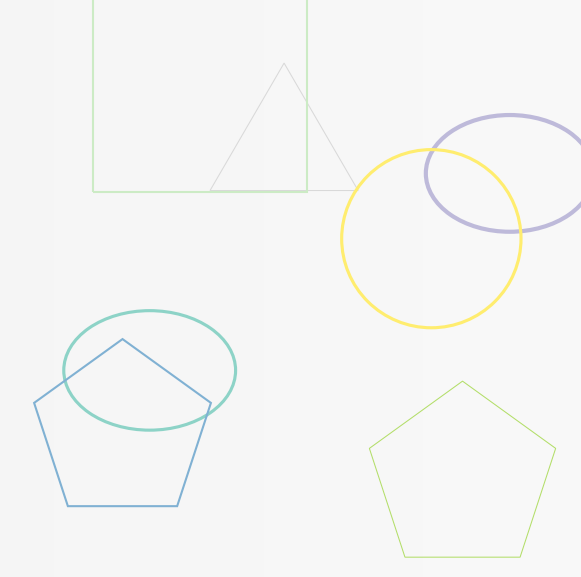[{"shape": "oval", "thickness": 1.5, "radius": 0.74, "center": [0.258, 0.358]}, {"shape": "oval", "thickness": 2, "radius": 0.72, "center": [0.877, 0.699]}, {"shape": "pentagon", "thickness": 1, "radius": 0.8, "center": [0.211, 0.252]}, {"shape": "pentagon", "thickness": 0.5, "radius": 0.84, "center": [0.796, 0.171]}, {"shape": "triangle", "thickness": 0.5, "radius": 0.74, "center": [0.489, 0.743]}, {"shape": "square", "thickness": 1, "radius": 0.92, "center": [0.344, 0.849]}, {"shape": "circle", "thickness": 1.5, "radius": 0.77, "center": [0.742, 0.586]}]